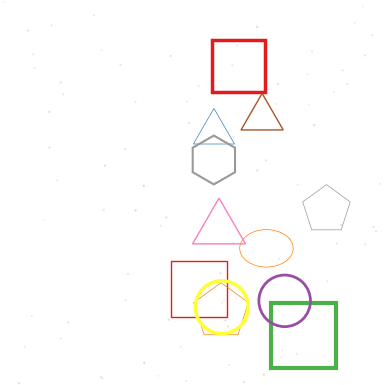[{"shape": "square", "thickness": 1, "radius": 0.36, "center": [0.517, 0.25]}, {"shape": "square", "thickness": 2.5, "radius": 0.34, "center": [0.62, 0.828]}, {"shape": "triangle", "thickness": 0.5, "radius": 0.31, "center": [0.556, 0.657]}, {"shape": "square", "thickness": 3, "radius": 0.42, "center": [0.789, 0.128]}, {"shape": "circle", "thickness": 2, "radius": 0.33, "center": [0.739, 0.219]}, {"shape": "oval", "thickness": 0.5, "radius": 0.35, "center": [0.692, 0.355]}, {"shape": "pentagon", "thickness": 0.5, "radius": 0.37, "center": [0.574, 0.191]}, {"shape": "circle", "thickness": 2.5, "radius": 0.34, "center": [0.576, 0.202]}, {"shape": "triangle", "thickness": 1, "radius": 0.32, "center": [0.681, 0.694]}, {"shape": "triangle", "thickness": 1, "radius": 0.4, "center": [0.569, 0.406]}, {"shape": "hexagon", "thickness": 1.5, "radius": 0.32, "center": [0.555, 0.584]}, {"shape": "pentagon", "thickness": 0.5, "radius": 0.32, "center": [0.848, 0.456]}]